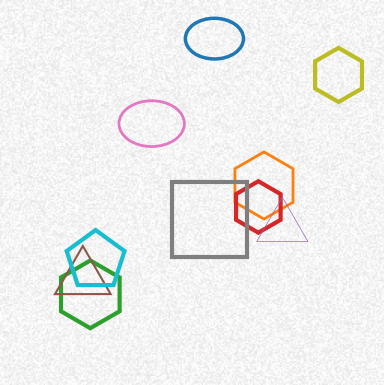[{"shape": "oval", "thickness": 2.5, "radius": 0.38, "center": [0.557, 0.9]}, {"shape": "hexagon", "thickness": 2, "radius": 0.44, "center": [0.686, 0.518]}, {"shape": "hexagon", "thickness": 3, "radius": 0.44, "center": [0.235, 0.235]}, {"shape": "hexagon", "thickness": 3, "radius": 0.33, "center": [0.671, 0.462]}, {"shape": "triangle", "thickness": 0.5, "radius": 0.39, "center": [0.733, 0.411]}, {"shape": "triangle", "thickness": 1.5, "radius": 0.42, "center": [0.215, 0.278]}, {"shape": "oval", "thickness": 2, "radius": 0.42, "center": [0.394, 0.679]}, {"shape": "square", "thickness": 3, "radius": 0.49, "center": [0.544, 0.429]}, {"shape": "hexagon", "thickness": 3, "radius": 0.35, "center": [0.879, 0.805]}, {"shape": "pentagon", "thickness": 3, "radius": 0.39, "center": [0.248, 0.323]}]